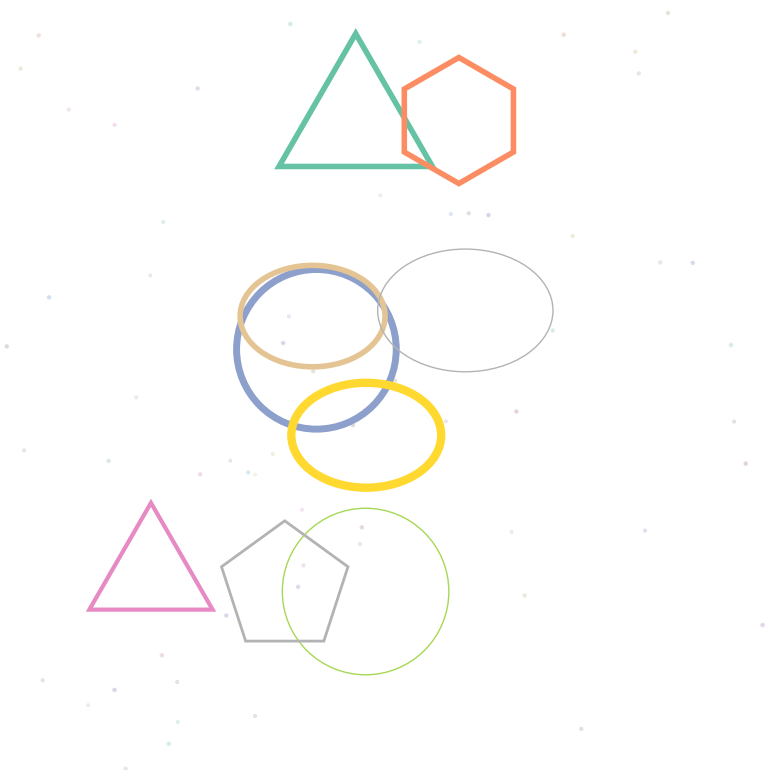[{"shape": "triangle", "thickness": 2, "radius": 0.58, "center": [0.462, 0.841]}, {"shape": "hexagon", "thickness": 2, "radius": 0.41, "center": [0.596, 0.843]}, {"shape": "circle", "thickness": 2.5, "radius": 0.52, "center": [0.411, 0.546]}, {"shape": "triangle", "thickness": 1.5, "radius": 0.46, "center": [0.196, 0.254]}, {"shape": "circle", "thickness": 0.5, "radius": 0.54, "center": [0.475, 0.232]}, {"shape": "oval", "thickness": 3, "radius": 0.49, "center": [0.476, 0.435]}, {"shape": "oval", "thickness": 2, "radius": 0.47, "center": [0.406, 0.59]}, {"shape": "oval", "thickness": 0.5, "radius": 0.57, "center": [0.604, 0.597]}, {"shape": "pentagon", "thickness": 1, "radius": 0.43, "center": [0.37, 0.237]}]